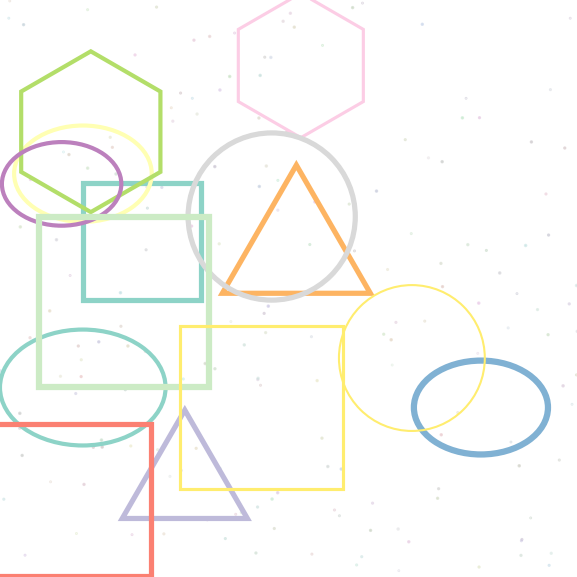[{"shape": "square", "thickness": 2.5, "radius": 0.51, "center": [0.246, 0.581]}, {"shape": "oval", "thickness": 2, "radius": 0.72, "center": [0.143, 0.328]}, {"shape": "oval", "thickness": 2, "radius": 0.6, "center": [0.144, 0.698]}, {"shape": "triangle", "thickness": 2.5, "radius": 0.63, "center": [0.32, 0.164]}, {"shape": "square", "thickness": 2.5, "radius": 0.66, "center": [0.129, 0.133]}, {"shape": "oval", "thickness": 3, "radius": 0.58, "center": [0.833, 0.293]}, {"shape": "triangle", "thickness": 2.5, "radius": 0.74, "center": [0.513, 0.565]}, {"shape": "hexagon", "thickness": 2, "radius": 0.7, "center": [0.157, 0.771]}, {"shape": "hexagon", "thickness": 1.5, "radius": 0.62, "center": [0.521, 0.886]}, {"shape": "circle", "thickness": 2.5, "radius": 0.72, "center": [0.47, 0.624]}, {"shape": "oval", "thickness": 2, "radius": 0.52, "center": [0.107, 0.681]}, {"shape": "square", "thickness": 3, "radius": 0.74, "center": [0.215, 0.476]}, {"shape": "square", "thickness": 1.5, "radius": 0.7, "center": [0.453, 0.293]}, {"shape": "circle", "thickness": 1, "radius": 0.63, "center": [0.713, 0.379]}]